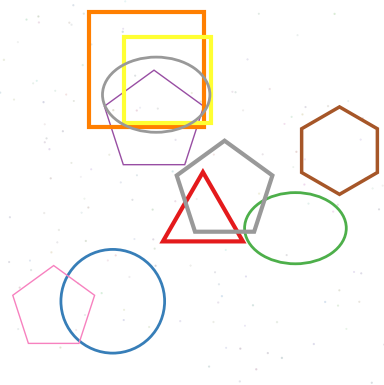[{"shape": "triangle", "thickness": 3, "radius": 0.6, "center": [0.527, 0.433]}, {"shape": "circle", "thickness": 2, "radius": 0.67, "center": [0.293, 0.217]}, {"shape": "oval", "thickness": 2, "radius": 0.66, "center": [0.767, 0.407]}, {"shape": "pentagon", "thickness": 1, "radius": 0.68, "center": [0.4, 0.682]}, {"shape": "square", "thickness": 3, "radius": 0.75, "center": [0.38, 0.82]}, {"shape": "square", "thickness": 3, "radius": 0.56, "center": [0.435, 0.792]}, {"shape": "hexagon", "thickness": 2.5, "radius": 0.57, "center": [0.882, 0.609]}, {"shape": "pentagon", "thickness": 1, "radius": 0.56, "center": [0.139, 0.198]}, {"shape": "oval", "thickness": 2, "radius": 0.7, "center": [0.406, 0.754]}, {"shape": "pentagon", "thickness": 3, "radius": 0.65, "center": [0.583, 0.504]}]